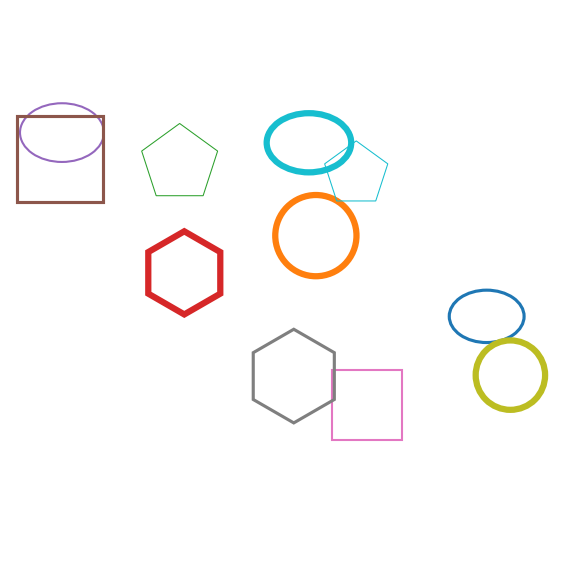[{"shape": "oval", "thickness": 1.5, "radius": 0.32, "center": [0.843, 0.451]}, {"shape": "circle", "thickness": 3, "radius": 0.35, "center": [0.547, 0.591]}, {"shape": "pentagon", "thickness": 0.5, "radius": 0.35, "center": [0.311, 0.716]}, {"shape": "hexagon", "thickness": 3, "radius": 0.36, "center": [0.319, 0.527]}, {"shape": "oval", "thickness": 1, "radius": 0.36, "center": [0.107, 0.77]}, {"shape": "square", "thickness": 1.5, "radius": 0.37, "center": [0.104, 0.724]}, {"shape": "square", "thickness": 1, "radius": 0.3, "center": [0.635, 0.298]}, {"shape": "hexagon", "thickness": 1.5, "radius": 0.41, "center": [0.509, 0.348]}, {"shape": "circle", "thickness": 3, "radius": 0.3, "center": [0.884, 0.35]}, {"shape": "pentagon", "thickness": 0.5, "radius": 0.29, "center": [0.617, 0.698]}, {"shape": "oval", "thickness": 3, "radius": 0.37, "center": [0.535, 0.752]}]